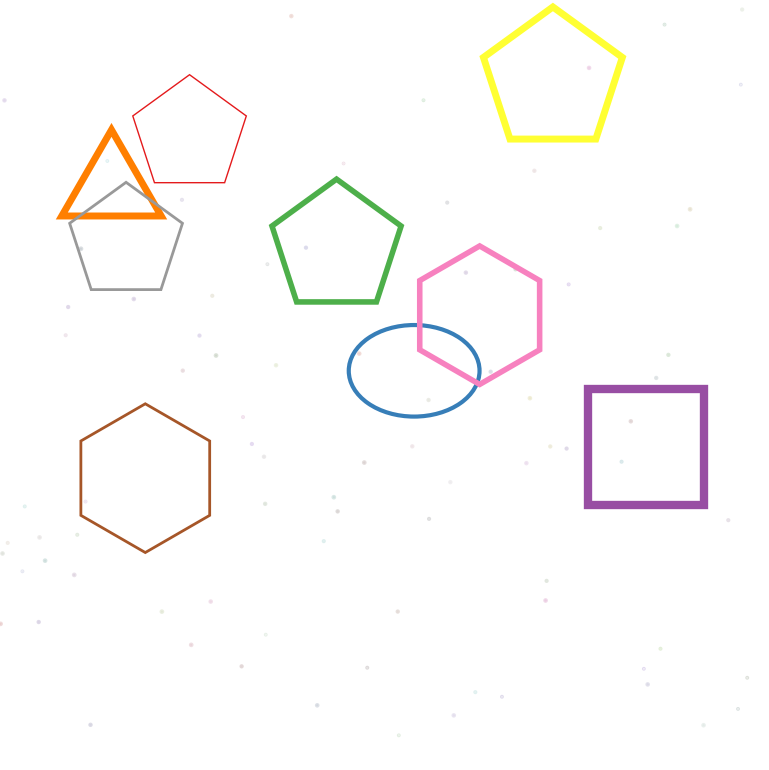[{"shape": "pentagon", "thickness": 0.5, "radius": 0.39, "center": [0.246, 0.825]}, {"shape": "oval", "thickness": 1.5, "radius": 0.42, "center": [0.538, 0.518]}, {"shape": "pentagon", "thickness": 2, "radius": 0.44, "center": [0.437, 0.679]}, {"shape": "square", "thickness": 3, "radius": 0.38, "center": [0.839, 0.42]}, {"shape": "triangle", "thickness": 2.5, "radius": 0.37, "center": [0.145, 0.757]}, {"shape": "pentagon", "thickness": 2.5, "radius": 0.47, "center": [0.718, 0.896]}, {"shape": "hexagon", "thickness": 1, "radius": 0.48, "center": [0.189, 0.379]}, {"shape": "hexagon", "thickness": 2, "radius": 0.45, "center": [0.623, 0.591]}, {"shape": "pentagon", "thickness": 1, "radius": 0.39, "center": [0.164, 0.686]}]